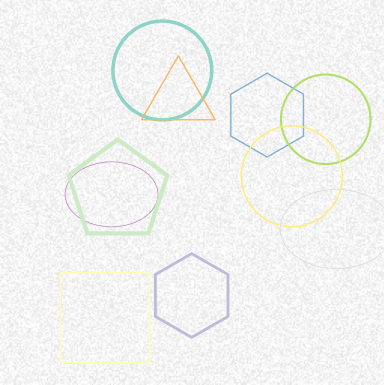[{"shape": "circle", "thickness": 2.5, "radius": 0.64, "center": [0.422, 0.817]}, {"shape": "square", "thickness": 1, "radius": 0.58, "center": [0.272, 0.177]}, {"shape": "hexagon", "thickness": 2, "radius": 0.54, "center": [0.498, 0.232]}, {"shape": "hexagon", "thickness": 1, "radius": 0.54, "center": [0.694, 0.701]}, {"shape": "triangle", "thickness": 1, "radius": 0.55, "center": [0.463, 0.744]}, {"shape": "circle", "thickness": 1.5, "radius": 0.58, "center": [0.846, 0.69]}, {"shape": "oval", "thickness": 0.5, "radius": 0.73, "center": [0.874, 0.405]}, {"shape": "oval", "thickness": 0.5, "radius": 0.6, "center": [0.29, 0.495]}, {"shape": "pentagon", "thickness": 3, "radius": 0.67, "center": [0.306, 0.503]}, {"shape": "circle", "thickness": 1, "radius": 0.66, "center": [0.758, 0.542]}]